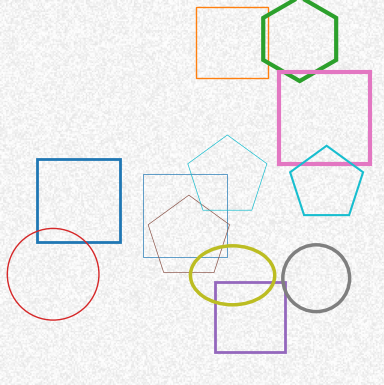[{"shape": "square", "thickness": 2, "radius": 0.54, "center": [0.204, 0.479]}, {"shape": "square", "thickness": 0.5, "radius": 0.54, "center": [0.48, 0.441]}, {"shape": "square", "thickness": 1, "radius": 0.46, "center": [0.603, 0.889]}, {"shape": "hexagon", "thickness": 3, "radius": 0.55, "center": [0.778, 0.899]}, {"shape": "circle", "thickness": 1, "radius": 0.6, "center": [0.138, 0.288]}, {"shape": "square", "thickness": 2, "radius": 0.46, "center": [0.649, 0.176]}, {"shape": "pentagon", "thickness": 0.5, "radius": 0.56, "center": [0.491, 0.382]}, {"shape": "square", "thickness": 3, "radius": 0.59, "center": [0.843, 0.694]}, {"shape": "circle", "thickness": 2.5, "radius": 0.43, "center": [0.821, 0.277]}, {"shape": "oval", "thickness": 2.5, "radius": 0.55, "center": [0.604, 0.285]}, {"shape": "pentagon", "thickness": 1.5, "radius": 0.5, "center": [0.848, 0.522]}, {"shape": "pentagon", "thickness": 0.5, "radius": 0.54, "center": [0.591, 0.541]}]